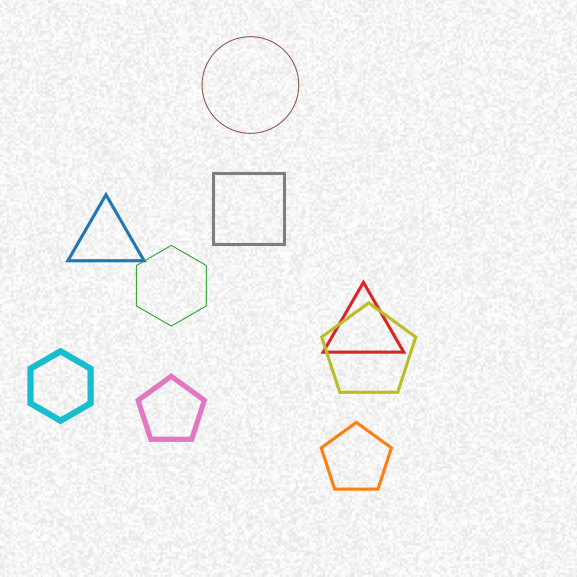[{"shape": "triangle", "thickness": 1.5, "radius": 0.38, "center": [0.183, 0.586]}, {"shape": "pentagon", "thickness": 1.5, "radius": 0.32, "center": [0.617, 0.204]}, {"shape": "hexagon", "thickness": 0.5, "radius": 0.35, "center": [0.297, 0.504]}, {"shape": "triangle", "thickness": 1.5, "radius": 0.4, "center": [0.629, 0.43]}, {"shape": "circle", "thickness": 0.5, "radius": 0.42, "center": [0.434, 0.852]}, {"shape": "pentagon", "thickness": 2.5, "radius": 0.3, "center": [0.297, 0.287]}, {"shape": "square", "thickness": 1.5, "radius": 0.31, "center": [0.43, 0.638]}, {"shape": "pentagon", "thickness": 1.5, "radius": 0.43, "center": [0.639, 0.389]}, {"shape": "hexagon", "thickness": 3, "radius": 0.3, "center": [0.105, 0.331]}]